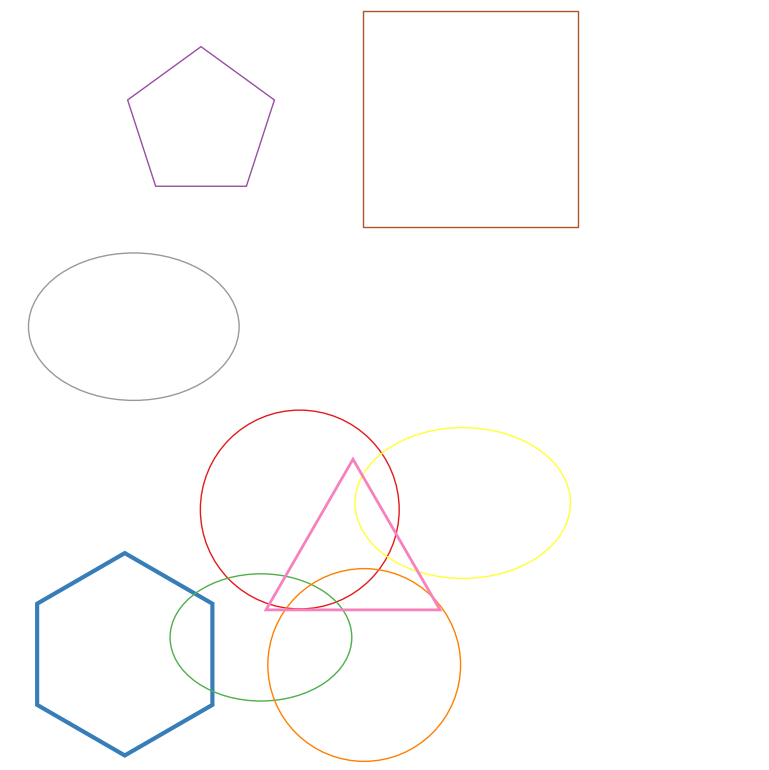[{"shape": "circle", "thickness": 0.5, "radius": 0.65, "center": [0.389, 0.338]}, {"shape": "hexagon", "thickness": 1.5, "radius": 0.66, "center": [0.162, 0.15]}, {"shape": "oval", "thickness": 0.5, "radius": 0.59, "center": [0.339, 0.172]}, {"shape": "pentagon", "thickness": 0.5, "radius": 0.5, "center": [0.261, 0.839]}, {"shape": "circle", "thickness": 0.5, "radius": 0.63, "center": [0.473, 0.136]}, {"shape": "oval", "thickness": 0.5, "radius": 0.7, "center": [0.601, 0.347]}, {"shape": "square", "thickness": 0.5, "radius": 0.7, "center": [0.611, 0.846]}, {"shape": "triangle", "thickness": 1, "radius": 0.65, "center": [0.458, 0.273]}, {"shape": "oval", "thickness": 0.5, "radius": 0.68, "center": [0.174, 0.576]}]